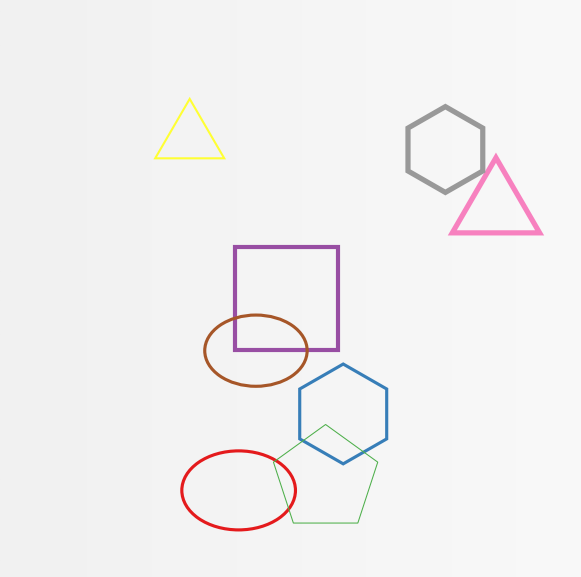[{"shape": "oval", "thickness": 1.5, "radius": 0.49, "center": [0.411, 0.15]}, {"shape": "hexagon", "thickness": 1.5, "radius": 0.43, "center": [0.59, 0.282]}, {"shape": "pentagon", "thickness": 0.5, "radius": 0.47, "center": [0.56, 0.17]}, {"shape": "square", "thickness": 2, "radius": 0.45, "center": [0.493, 0.482]}, {"shape": "triangle", "thickness": 1, "radius": 0.34, "center": [0.326, 0.759]}, {"shape": "oval", "thickness": 1.5, "radius": 0.44, "center": [0.44, 0.392]}, {"shape": "triangle", "thickness": 2.5, "radius": 0.43, "center": [0.853, 0.639]}, {"shape": "hexagon", "thickness": 2.5, "radius": 0.37, "center": [0.766, 0.74]}]